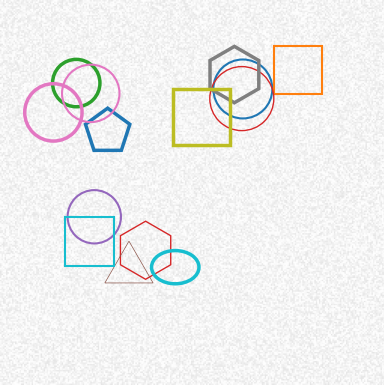[{"shape": "circle", "thickness": 1.5, "radius": 0.38, "center": [0.631, 0.769]}, {"shape": "pentagon", "thickness": 2.5, "radius": 0.3, "center": [0.28, 0.658]}, {"shape": "square", "thickness": 1.5, "radius": 0.31, "center": [0.774, 0.819]}, {"shape": "circle", "thickness": 2.5, "radius": 0.31, "center": [0.198, 0.784]}, {"shape": "hexagon", "thickness": 1, "radius": 0.38, "center": [0.378, 0.35]}, {"shape": "circle", "thickness": 1, "radius": 0.42, "center": [0.628, 0.744]}, {"shape": "circle", "thickness": 1.5, "radius": 0.35, "center": [0.245, 0.437]}, {"shape": "triangle", "thickness": 0.5, "radius": 0.36, "center": [0.335, 0.301]}, {"shape": "circle", "thickness": 2.5, "radius": 0.37, "center": [0.139, 0.708]}, {"shape": "circle", "thickness": 1.5, "radius": 0.37, "center": [0.236, 0.757]}, {"shape": "hexagon", "thickness": 2.5, "radius": 0.37, "center": [0.609, 0.806]}, {"shape": "square", "thickness": 2.5, "radius": 0.37, "center": [0.524, 0.696]}, {"shape": "oval", "thickness": 2.5, "radius": 0.31, "center": [0.455, 0.306]}, {"shape": "square", "thickness": 1.5, "radius": 0.32, "center": [0.232, 0.373]}]